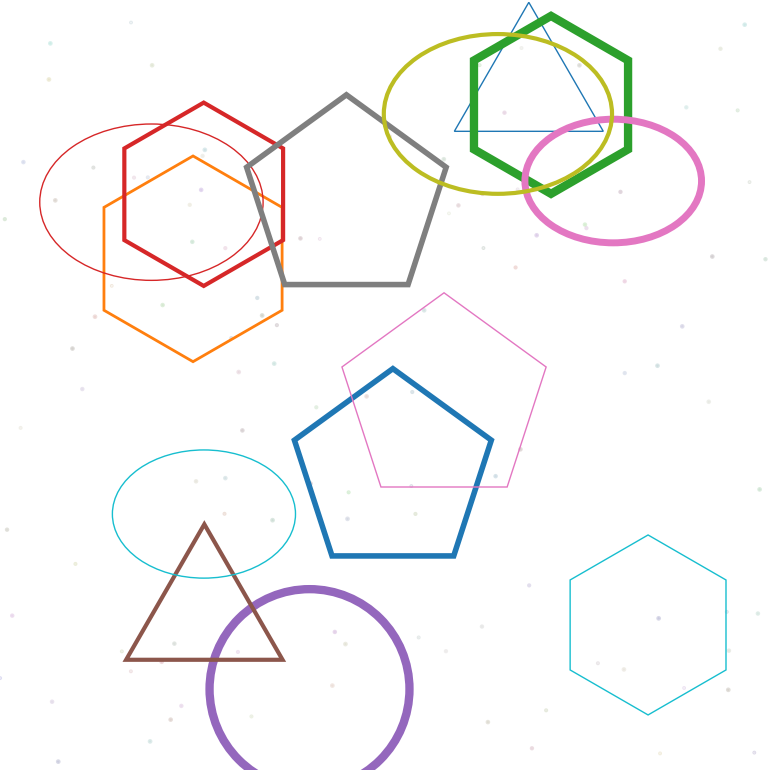[{"shape": "pentagon", "thickness": 2, "radius": 0.67, "center": [0.51, 0.387]}, {"shape": "triangle", "thickness": 0.5, "radius": 0.56, "center": [0.687, 0.885]}, {"shape": "hexagon", "thickness": 1, "radius": 0.67, "center": [0.251, 0.664]}, {"shape": "hexagon", "thickness": 3, "radius": 0.58, "center": [0.716, 0.864]}, {"shape": "oval", "thickness": 0.5, "radius": 0.73, "center": [0.197, 0.737]}, {"shape": "hexagon", "thickness": 1.5, "radius": 0.6, "center": [0.265, 0.748]}, {"shape": "circle", "thickness": 3, "radius": 0.65, "center": [0.402, 0.105]}, {"shape": "triangle", "thickness": 1.5, "radius": 0.59, "center": [0.265, 0.202]}, {"shape": "pentagon", "thickness": 0.5, "radius": 0.7, "center": [0.577, 0.48]}, {"shape": "oval", "thickness": 2.5, "radius": 0.57, "center": [0.796, 0.765]}, {"shape": "pentagon", "thickness": 2, "radius": 0.68, "center": [0.45, 0.741]}, {"shape": "oval", "thickness": 1.5, "radius": 0.74, "center": [0.647, 0.852]}, {"shape": "oval", "thickness": 0.5, "radius": 0.59, "center": [0.265, 0.332]}, {"shape": "hexagon", "thickness": 0.5, "radius": 0.58, "center": [0.842, 0.188]}]